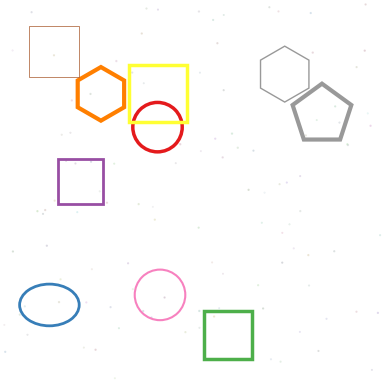[{"shape": "circle", "thickness": 2.5, "radius": 0.32, "center": [0.409, 0.67]}, {"shape": "oval", "thickness": 2, "radius": 0.39, "center": [0.128, 0.208]}, {"shape": "square", "thickness": 2.5, "radius": 0.31, "center": [0.593, 0.129]}, {"shape": "square", "thickness": 2, "radius": 0.29, "center": [0.209, 0.53]}, {"shape": "hexagon", "thickness": 3, "radius": 0.35, "center": [0.262, 0.756]}, {"shape": "square", "thickness": 2.5, "radius": 0.37, "center": [0.41, 0.757]}, {"shape": "square", "thickness": 0.5, "radius": 0.33, "center": [0.14, 0.866]}, {"shape": "circle", "thickness": 1.5, "radius": 0.33, "center": [0.416, 0.234]}, {"shape": "pentagon", "thickness": 3, "radius": 0.4, "center": [0.836, 0.702]}, {"shape": "hexagon", "thickness": 1, "radius": 0.36, "center": [0.74, 0.808]}]